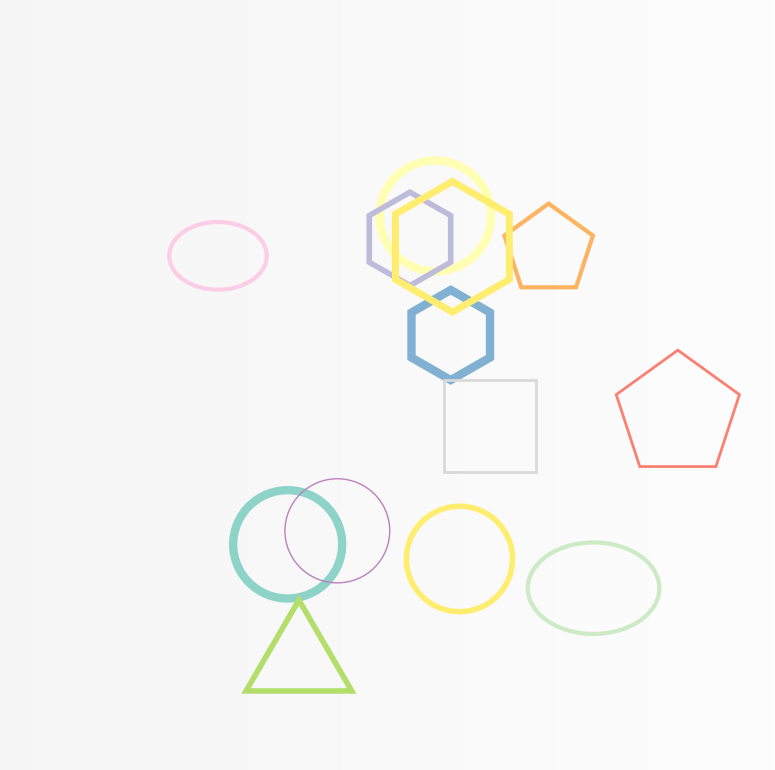[{"shape": "circle", "thickness": 3, "radius": 0.35, "center": [0.371, 0.293]}, {"shape": "circle", "thickness": 3, "radius": 0.36, "center": [0.562, 0.72]}, {"shape": "hexagon", "thickness": 2, "radius": 0.3, "center": [0.529, 0.69]}, {"shape": "pentagon", "thickness": 1, "radius": 0.42, "center": [0.875, 0.462]}, {"shape": "hexagon", "thickness": 3, "radius": 0.29, "center": [0.582, 0.565]}, {"shape": "pentagon", "thickness": 1.5, "radius": 0.3, "center": [0.708, 0.675]}, {"shape": "triangle", "thickness": 2, "radius": 0.39, "center": [0.386, 0.142]}, {"shape": "oval", "thickness": 1.5, "radius": 0.31, "center": [0.281, 0.668]}, {"shape": "square", "thickness": 1, "radius": 0.3, "center": [0.632, 0.447]}, {"shape": "circle", "thickness": 0.5, "radius": 0.34, "center": [0.435, 0.311]}, {"shape": "oval", "thickness": 1.5, "radius": 0.42, "center": [0.766, 0.236]}, {"shape": "circle", "thickness": 2, "radius": 0.34, "center": [0.593, 0.274]}, {"shape": "hexagon", "thickness": 2.5, "radius": 0.42, "center": [0.584, 0.68]}]